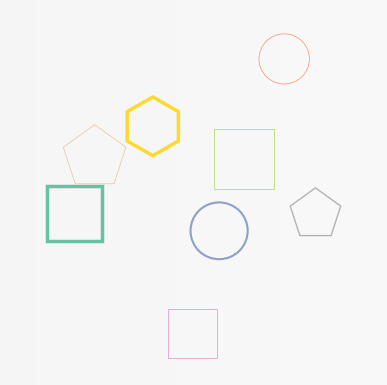[{"shape": "square", "thickness": 2.5, "radius": 0.36, "center": [0.192, 0.445]}, {"shape": "circle", "thickness": 0.5, "radius": 0.33, "center": [0.733, 0.847]}, {"shape": "circle", "thickness": 1.5, "radius": 0.37, "center": [0.565, 0.401]}, {"shape": "square", "thickness": 0.5, "radius": 0.31, "center": [0.497, 0.134]}, {"shape": "square", "thickness": 0.5, "radius": 0.39, "center": [0.63, 0.586]}, {"shape": "hexagon", "thickness": 2.5, "radius": 0.38, "center": [0.394, 0.672]}, {"shape": "pentagon", "thickness": 0.5, "radius": 0.42, "center": [0.244, 0.591]}, {"shape": "pentagon", "thickness": 1, "radius": 0.34, "center": [0.814, 0.443]}]